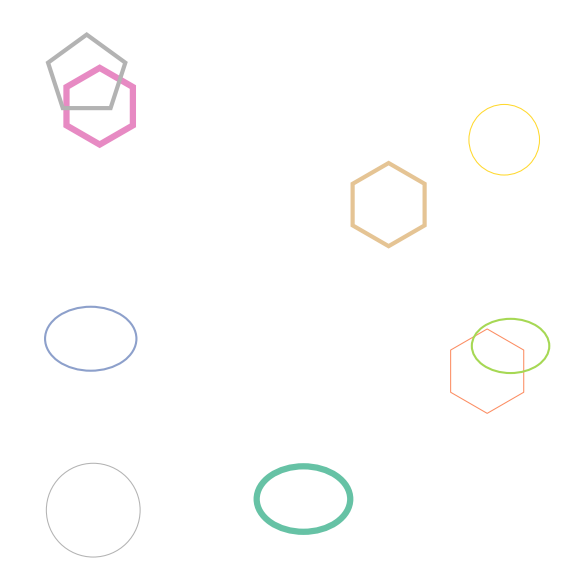[{"shape": "oval", "thickness": 3, "radius": 0.41, "center": [0.525, 0.135]}, {"shape": "hexagon", "thickness": 0.5, "radius": 0.37, "center": [0.844, 0.356]}, {"shape": "oval", "thickness": 1, "radius": 0.4, "center": [0.157, 0.413]}, {"shape": "hexagon", "thickness": 3, "radius": 0.33, "center": [0.173, 0.815]}, {"shape": "oval", "thickness": 1, "radius": 0.34, "center": [0.884, 0.4]}, {"shape": "circle", "thickness": 0.5, "radius": 0.31, "center": [0.873, 0.757]}, {"shape": "hexagon", "thickness": 2, "radius": 0.36, "center": [0.673, 0.645]}, {"shape": "circle", "thickness": 0.5, "radius": 0.41, "center": [0.161, 0.116]}, {"shape": "pentagon", "thickness": 2, "radius": 0.35, "center": [0.15, 0.869]}]